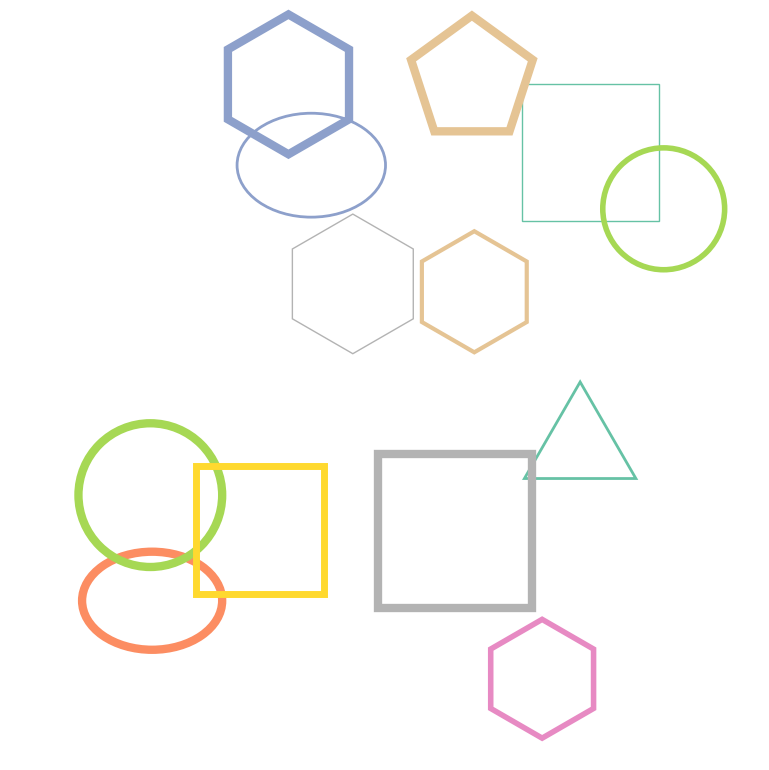[{"shape": "square", "thickness": 0.5, "radius": 0.44, "center": [0.767, 0.802]}, {"shape": "triangle", "thickness": 1, "radius": 0.42, "center": [0.753, 0.42]}, {"shape": "oval", "thickness": 3, "radius": 0.45, "center": [0.198, 0.22]}, {"shape": "oval", "thickness": 1, "radius": 0.48, "center": [0.404, 0.785]}, {"shape": "hexagon", "thickness": 3, "radius": 0.45, "center": [0.375, 0.89]}, {"shape": "hexagon", "thickness": 2, "radius": 0.39, "center": [0.704, 0.118]}, {"shape": "circle", "thickness": 3, "radius": 0.47, "center": [0.195, 0.357]}, {"shape": "circle", "thickness": 2, "radius": 0.4, "center": [0.862, 0.729]}, {"shape": "square", "thickness": 2.5, "radius": 0.41, "center": [0.338, 0.312]}, {"shape": "hexagon", "thickness": 1.5, "radius": 0.39, "center": [0.616, 0.621]}, {"shape": "pentagon", "thickness": 3, "radius": 0.42, "center": [0.613, 0.897]}, {"shape": "hexagon", "thickness": 0.5, "radius": 0.45, "center": [0.458, 0.631]}, {"shape": "square", "thickness": 3, "radius": 0.5, "center": [0.591, 0.311]}]